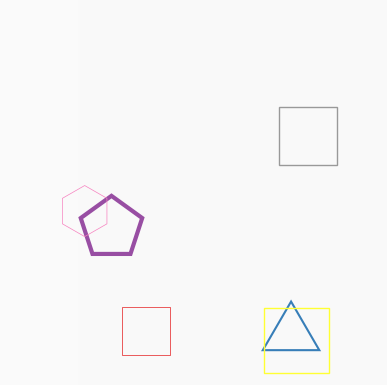[{"shape": "square", "thickness": 0.5, "radius": 0.31, "center": [0.377, 0.141]}, {"shape": "triangle", "thickness": 1.5, "radius": 0.42, "center": [0.751, 0.133]}, {"shape": "pentagon", "thickness": 3, "radius": 0.42, "center": [0.288, 0.408]}, {"shape": "square", "thickness": 1, "radius": 0.42, "center": [0.765, 0.116]}, {"shape": "hexagon", "thickness": 0.5, "radius": 0.33, "center": [0.219, 0.452]}, {"shape": "square", "thickness": 1, "radius": 0.37, "center": [0.795, 0.646]}]